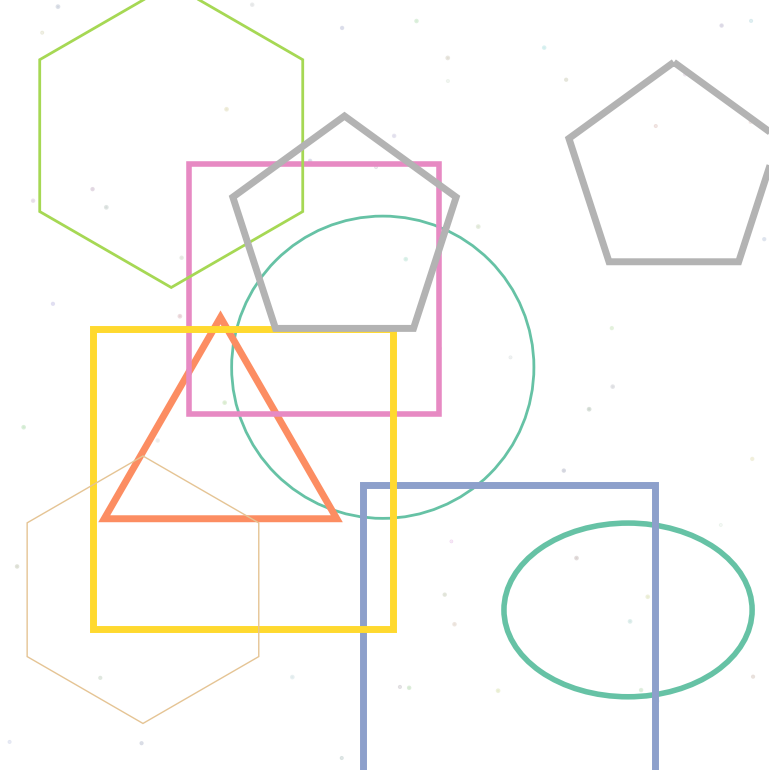[{"shape": "circle", "thickness": 1, "radius": 0.98, "center": [0.497, 0.523]}, {"shape": "oval", "thickness": 2, "radius": 0.81, "center": [0.816, 0.208]}, {"shape": "triangle", "thickness": 2.5, "radius": 0.87, "center": [0.286, 0.413]}, {"shape": "square", "thickness": 2.5, "radius": 0.95, "center": [0.661, 0.18]}, {"shape": "square", "thickness": 2, "radius": 0.81, "center": [0.408, 0.624]}, {"shape": "hexagon", "thickness": 1, "radius": 0.99, "center": [0.222, 0.824]}, {"shape": "square", "thickness": 2.5, "radius": 0.97, "center": [0.316, 0.378]}, {"shape": "hexagon", "thickness": 0.5, "radius": 0.87, "center": [0.186, 0.234]}, {"shape": "pentagon", "thickness": 2.5, "radius": 0.72, "center": [0.875, 0.776]}, {"shape": "pentagon", "thickness": 2.5, "radius": 0.76, "center": [0.447, 0.697]}]